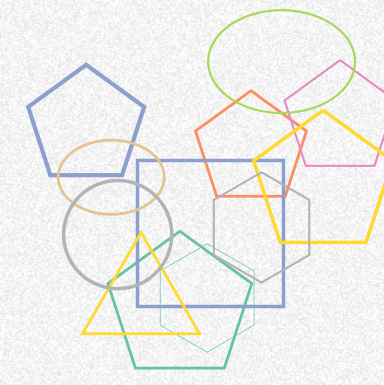[{"shape": "pentagon", "thickness": 2, "radius": 0.98, "center": [0.467, 0.203]}, {"shape": "hexagon", "thickness": 0.5, "radius": 0.7, "center": [0.538, 0.226]}, {"shape": "pentagon", "thickness": 2, "radius": 0.76, "center": [0.652, 0.613]}, {"shape": "square", "thickness": 2.5, "radius": 0.95, "center": [0.546, 0.395]}, {"shape": "pentagon", "thickness": 3, "radius": 0.79, "center": [0.224, 0.673]}, {"shape": "pentagon", "thickness": 1.5, "radius": 0.76, "center": [0.883, 0.692]}, {"shape": "oval", "thickness": 1.5, "radius": 0.95, "center": [0.731, 0.84]}, {"shape": "triangle", "thickness": 2, "radius": 0.88, "center": [0.366, 0.221]}, {"shape": "pentagon", "thickness": 2.5, "radius": 0.95, "center": [0.839, 0.524]}, {"shape": "oval", "thickness": 2, "radius": 0.69, "center": [0.289, 0.54]}, {"shape": "circle", "thickness": 2.5, "radius": 0.7, "center": [0.306, 0.391]}, {"shape": "hexagon", "thickness": 1.5, "radius": 0.72, "center": [0.679, 0.409]}]